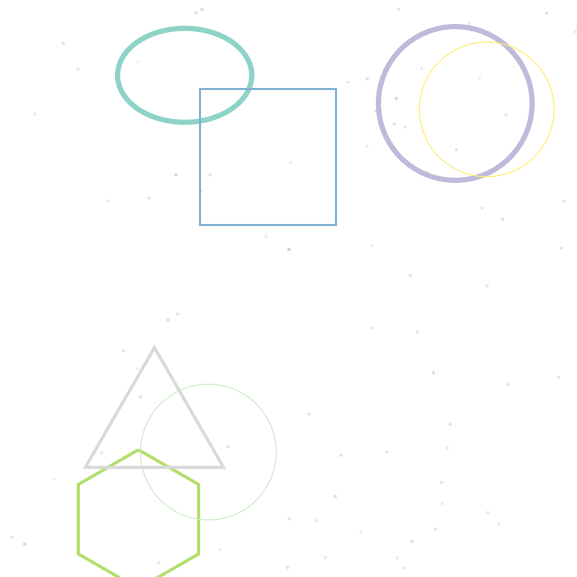[{"shape": "oval", "thickness": 2.5, "radius": 0.58, "center": [0.32, 0.869]}, {"shape": "circle", "thickness": 2.5, "radius": 0.67, "center": [0.788, 0.82]}, {"shape": "square", "thickness": 1, "radius": 0.59, "center": [0.463, 0.727]}, {"shape": "hexagon", "thickness": 1.5, "radius": 0.6, "center": [0.24, 0.1]}, {"shape": "triangle", "thickness": 1.5, "radius": 0.69, "center": [0.267, 0.259]}, {"shape": "circle", "thickness": 0.5, "radius": 0.59, "center": [0.361, 0.216]}, {"shape": "circle", "thickness": 0.5, "radius": 0.58, "center": [0.843, 0.81]}]